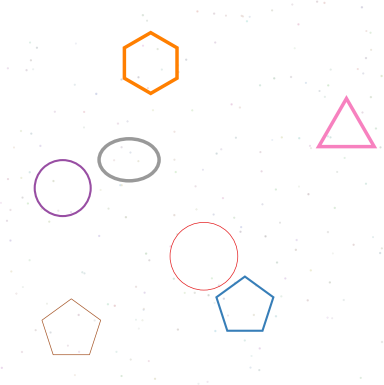[{"shape": "circle", "thickness": 0.5, "radius": 0.44, "center": [0.53, 0.334]}, {"shape": "pentagon", "thickness": 1.5, "radius": 0.39, "center": [0.636, 0.204]}, {"shape": "circle", "thickness": 1.5, "radius": 0.36, "center": [0.163, 0.511]}, {"shape": "hexagon", "thickness": 2.5, "radius": 0.39, "center": [0.391, 0.836]}, {"shape": "pentagon", "thickness": 0.5, "radius": 0.4, "center": [0.185, 0.144]}, {"shape": "triangle", "thickness": 2.5, "radius": 0.42, "center": [0.9, 0.661]}, {"shape": "oval", "thickness": 2.5, "radius": 0.39, "center": [0.335, 0.585]}]